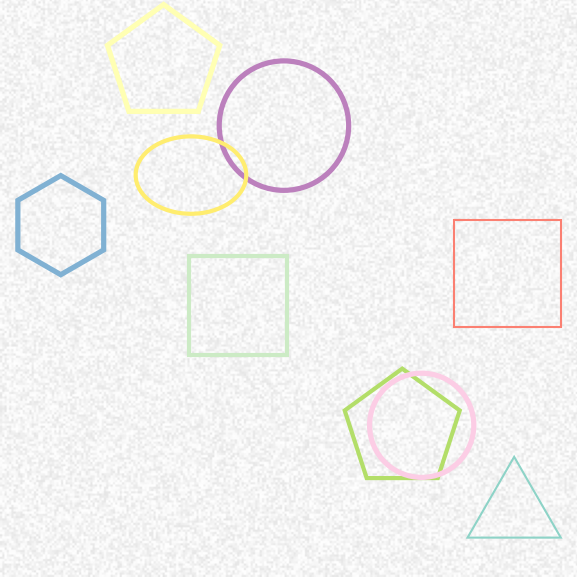[{"shape": "triangle", "thickness": 1, "radius": 0.47, "center": [0.89, 0.115]}, {"shape": "pentagon", "thickness": 2.5, "radius": 0.51, "center": [0.283, 0.889]}, {"shape": "square", "thickness": 1, "radius": 0.46, "center": [0.879, 0.526]}, {"shape": "hexagon", "thickness": 2.5, "radius": 0.43, "center": [0.105, 0.609]}, {"shape": "pentagon", "thickness": 2, "radius": 0.52, "center": [0.696, 0.256]}, {"shape": "circle", "thickness": 2.5, "radius": 0.45, "center": [0.73, 0.263]}, {"shape": "circle", "thickness": 2.5, "radius": 0.56, "center": [0.492, 0.782]}, {"shape": "square", "thickness": 2, "radius": 0.43, "center": [0.413, 0.47]}, {"shape": "oval", "thickness": 2, "radius": 0.48, "center": [0.331, 0.696]}]